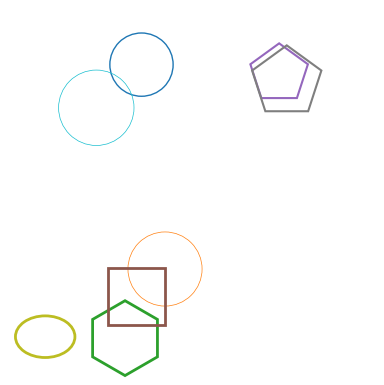[{"shape": "circle", "thickness": 1, "radius": 0.41, "center": [0.368, 0.832]}, {"shape": "circle", "thickness": 0.5, "radius": 0.48, "center": [0.429, 0.301]}, {"shape": "hexagon", "thickness": 2, "radius": 0.49, "center": [0.325, 0.122]}, {"shape": "pentagon", "thickness": 1.5, "radius": 0.39, "center": [0.725, 0.809]}, {"shape": "square", "thickness": 2, "radius": 0.37, "center": [0.355, 0.23]}, {"shape": "pentagon", "thickness": 1.5, "radius": 0.47, "center": [0.745, 0.788]}, {"shape": "oval", "thickness": 2, "radius": 0.39, "center": [0.117, 0.125]}, {"shape": "circle", "thickness": 0.5, "radius": 0.49, "center": [0.25, 0.72]}]